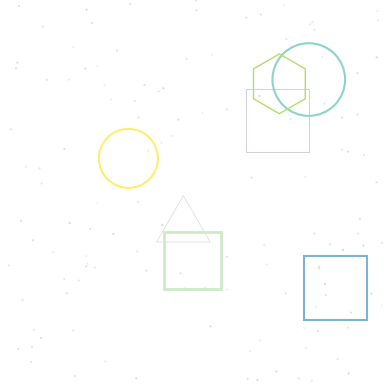[{"shape": "circle", "thickness": 1.5, "radius": 0.47, "center": [0.802, 0.793]}, {"shape": "square", "thickness": 0.5, "radius": 0.41, "center": [0.72, 0.686]}, {"shape": "square", "thickness": 1.5, "radius": 0.41, "center": [0.872, 0.251]}, {"shape": "hexagon", "thickness": 1, "radius": 0.39, "center": [0.726, 0.782]}, {"shape": "triangle", "thickness": 0.5, "radius": 0.4, "center": [0.476, 0.411]}, {"shape": "square", "thickness": 2, "radius": 0.37, "center": [0.5, 0.324]}, {"shape": "circle", "thickness": 1.5, "radius": 0.38, "center": [0.334, 0.589]}]